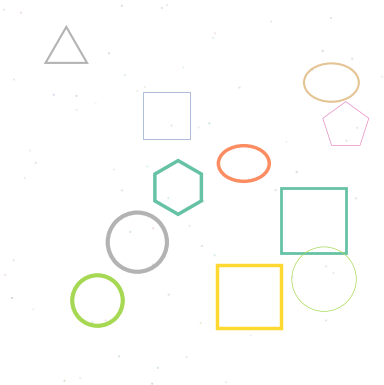[{"shape": "square", "thickness": 2, "radius": 0.42, "center": [0.815, 0.426]}, {"shape": "hexagon", "thickness": 2.5, "radius": 0.35, "center": [0.463, 0.513]}, {"shape": "oval", "thickness": 2.5, "radius": 0.33, "center": [0.633, 0.575]}, {"shape": "square", "thickness": 0.5, "radius": 0.3, "center": [0.433, 0.7]}, {"shape": "pentagon", "thickness": 0.5, "radius": 0.31, "center": [0.898, 0.673]}, {"shape": "circle", "thickness": 0.5, "radius": 0.42, "center": [0.842, 0.275]}, {"shape": "circle", "thickness": 3, "radius": 0.33, "center": [0.253, 0.219]}, {"shape": "square", "thickness": 2.5, "radius": 0.41, "center": [0.646, 0.23]}, {"shape": "oval", "thickness": 1.5, "radius": 0.36, "center": [0.861, 0.786]}, {"shape": "circle", "thickness": 3, "radius": 0.38, "center": [0.357, 0.371]}, {"shape": "triangle", "thickness": 1.5, "radius": 0.31, "center": [0.172, 0.868]}]